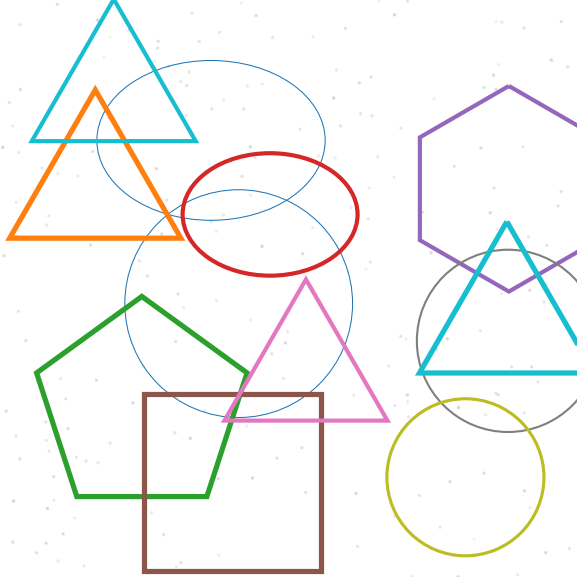[{"shape": "circle", "thickness": 0.5, "radius": 0.99, "center": [0.413, 0.473]}, {"shape": "oval", "thickness": 0.5, "radius": 0.99, "center": [0.365, 0.756]}, {"shape": "triangle", "thickness": 2.5, "radius": 0.86, "center": [0.165, 0.672]}, {"shape": "pentagon", "thickness": 2.5, "radius": 0.96, "center": [0.246, 0.294]}, {"shape": "oval", "thickness": 2, "radius": 0.76, "center": [0.468, 0.628]}, {"shape": "hexagon", "thickness": 2, "radius": 0.89, "center": [0.881, 0.672]}, {"shape": "square", "thickness": 2.5, "radius": 0.76, "center": [0.402, 0.164]}, {"shape": "triangle", "thickness": 2, "radius": 0.81, "center": [0.53, 0.352]}, {"shape": "circle", "thickness": 1, "radius": 0.79, "center": [0.88, 0.409]}, {"shape": "circle", "thickness": 1.5, "radius": 0.68, "center": [0.806, 0.173]}, {"shape": "triangle", "thickness": 2, "radius": 0.82, "center": [0.197, 0.837]}, {"shape": "triangle", "thickness": 2.5, "radius": 0.87, "center": [0.878, 0.441]}]